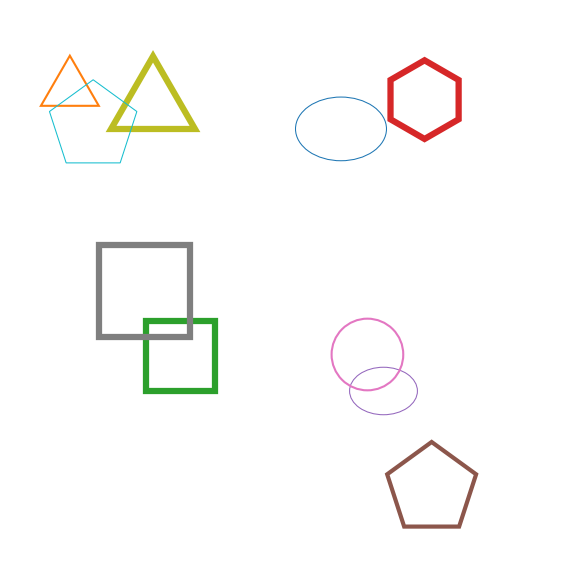[{"shape": "oval", "thickness": 0.5, "radius": 0.39, "center": [0.59, 0.776]}, {"shape": "triangle", "thickness": 1, "radius": 0.29, "center": [0.121, 0.845]}, {"shape": "square", "thickness": 3, "radius": 0.3, "center": [0.312, 0.382]}, {"shape": "hexagon", "thickness": 3, "radius": 0.34, "center": [0.735, 0.827]}, {"shape": "oval", "thickness": 0.5, "radius": 0.29, "center": [0.664, 0.322]}, {"shape": "pentagon", "thickness": 2, "radius": 0.4, "center": [0.747, 0.153]}, {"shape": "circle", "thickness": 1, "radius": 0.31, "center": [0.636, 0.385]}, {"shape": "square", "thickness": 3, "radius": 0.4, "center": [0.25, 0.495]}, {"shape": "triangle", "thickness": 3, "radius": 0.42, "center": [0.265, 0.818]}, {"shape": "pentagon", "thickness": 0.5, "radius": 0.4, "center": [0.161, 0.781]}]